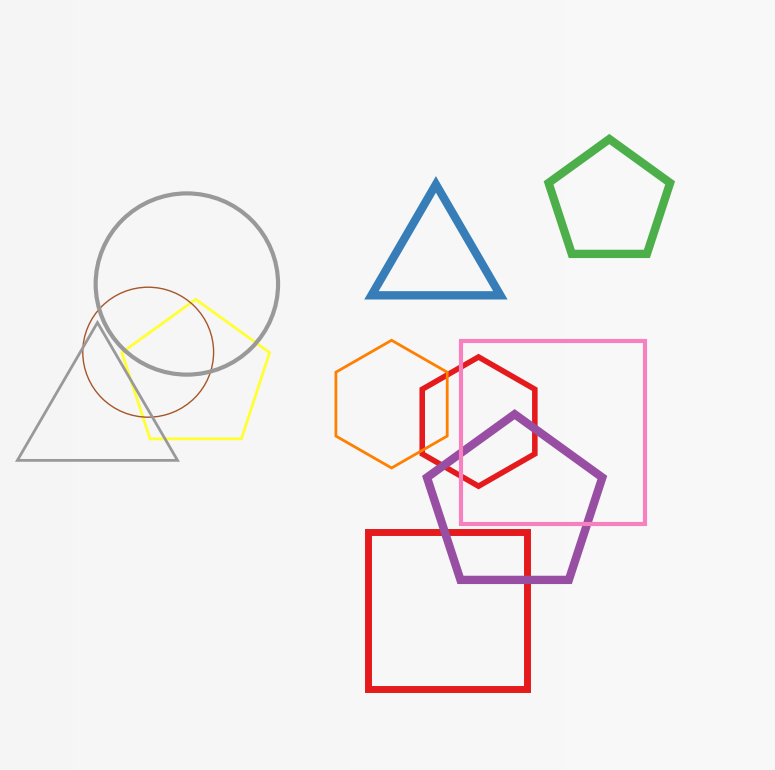[{"shape": "square", "thickness": 2.5, "radius": 0.51, "center": [0.577, 0.207]}, {"shape": "hexagon", "thickness": 2, "radius": 0.42, "center": [0.617, 0.452]}, {"shape": "triangle", "thickness": 3, "radius": 0.48, "center": [0.562, 0.664]}, {"shape": "pentagon", "thickness": 3, "radius": 0.41, "center": [0.786, 0.737]}, {"shape": "pentagon", "thickness": 3, "radius": 0.59, "center": [0.664, 0.343]}, {"shape": "hexagon", "thickness": 1, "radius": 0.41, "center": [0.505, 0.475]}, {"shape": "pentagon", "thickness": 1, "radius": 0.5, "center": [0.253, 0.511]}, {"shape": "circle", "thickness": 0.5, "radius": 0.42, "center": [0.191, 0.543]}, {"shape": "square", "thickness": 1.5, "radius": 0.59, "center": [0.713, 0.438]}, {"shape": "circle", "thickness": 1.5, "radius": 0.59, "center": [0.241, 0.631]}, {"shape": "triangle", "thickness": 1, "radius": 0.6, "center": [0.126, 0.462]}]